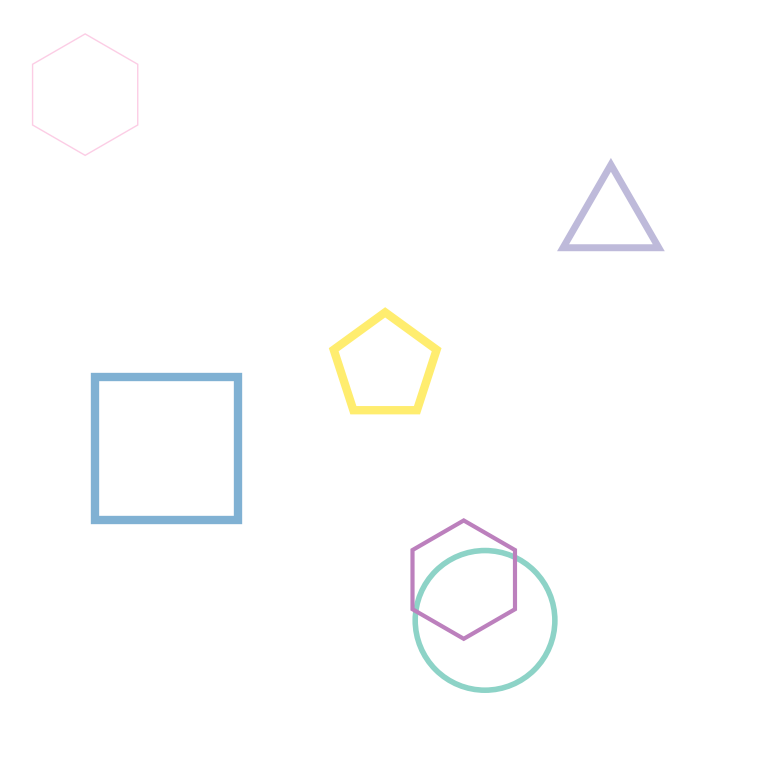[{"shape": "circle", "thickness": 2, "radius": 0.45, "center": [0.63, 0.194]}, {"shape": "triangle", "thickness": 2.5, "radius": 0.36, "center": [0.793, 0.714]}, {"shape": "square", "thickness": 3, "radius": 0.47, "center": [0.216, 0.418]}, {"shape": "hexagon", "thickness": 0.5, "radius": 0.39, "center": [0.111, 0.877]}, {"shape": "hexagon", "thickness": 1.5, "radius": 0.38, "center": [0.602, 0.247]}, {"shape": "pentagon", "thickness": 3, "radius": 0.35, "center": [0.5, 0.524]}]